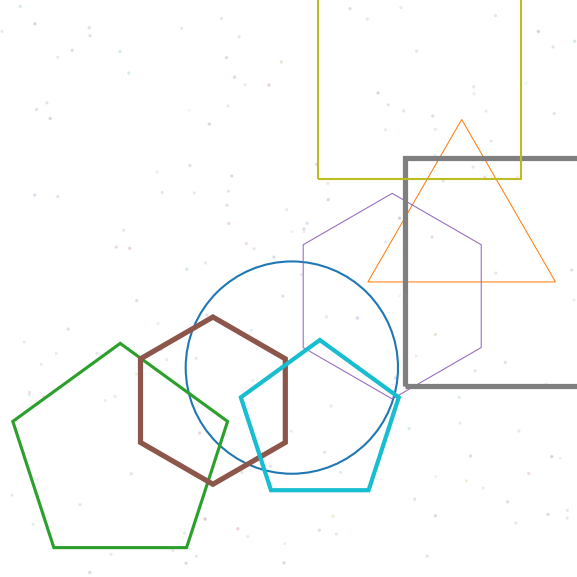[{"shape": "circle", "thickness": 1, "radius": 0.92, "center": [0.505, 0.363]}, {"shape": "triangle", "thickness": 0.5, "radius": 0.94, "center": [0.799, 0.605]}, {"shape": "pentagon", "thickness": 1.5, "radius": 0.98, "center": [0.208, 0.209]}, {"shape": "hexagon", "thickness": 0.5, "radius": 0.89, "center": [0.679, 0.486]}, {"shape": "hexagon", "thickness": 2.5, "radius": 0.72, "center": [0.369, 0.305]}, {"shape": "square", "thickness": 2.5, "radius": 0.99, "center": [0.899, 0.528]}, {"shape": "square", "thickness": 1, "radius": 0.88, "center": [0.726, 0.866]}, {"shape": "pentagon", "thickness": 2, "radius": 0.72, "center": [0.554, 0.267]}]